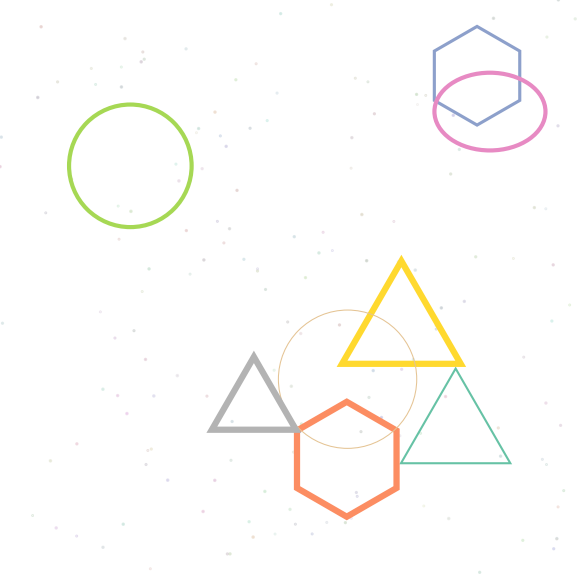[{"shape": "triangle", "thickness": 1, "radius": 0.55, "center": [0.789, 0.252]}, {"shape": "hexagon", "thickness": 3, "radius": 0.5, "center": [0.6, 0.204]}, {"shape": "hexagon", "thickness": 1.5, "radius": 0.43, "center": [0.826, 0.868]}, {"shape": "oval", "thickness": 2, "radius": 0.48, "center": [0.848, 0.806]}, {"shape": "circle", "thickness": 2, "radius": 0.53, "center": [0.226, 0.712]}, {"shape": "triangle", "thickness": 3, "radius": 0.59, "center": [0.695, 0.428]}, {"shape": "circle", "thickness": 0.5, "radius": 0.6, "center": [0.602, 0.342]}, {"shape": "triangle", "thickness": 3, "radius": 0.42, "center": [0.44, 0.297]}]